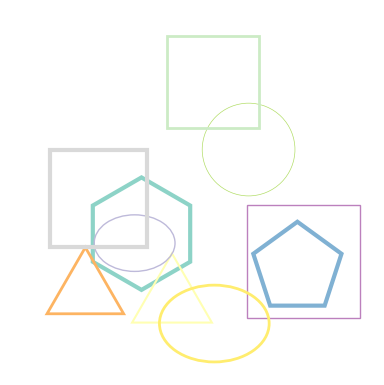[{"shape": "hexagon", "thickness": 3, "radius": 0.73, "center": [0.368, 0.393]}, {"shape": "triangle", "thickness": 1.5, "radius": 0.6, "center": [0.447, 0.222]}, {"shape": "oval", "thickness": 1, "radius": 0.52, "center": [0.35, 0.369]}, {"shape": "pentagon", "thickness": 3, "radius": 0.6, "center": [0.772, 0.304]}, {"shape": "triangle", "thickness": 2, "radius": 0.57, "center": [0.222, 0.242]}, {"shape": "circle", "thickness": 0.5, "radius": 0.6, "center": [0.646, 0.612]}, {"shape": "square", "thickness": 3, "radius": 0.63, "center": [0.255, 0.485]}, {"shape": "square", "thickness": 1, "radius": 0.73, "center": [0.787, 0.321]}, {"shape": "square", "thickness": 2, "radius": 0.6, "center": [0.554, 0.788]}, {"shape": "oval", "thickness": 2, "radius": 0.71, "center": [0.557, 0.16]}]